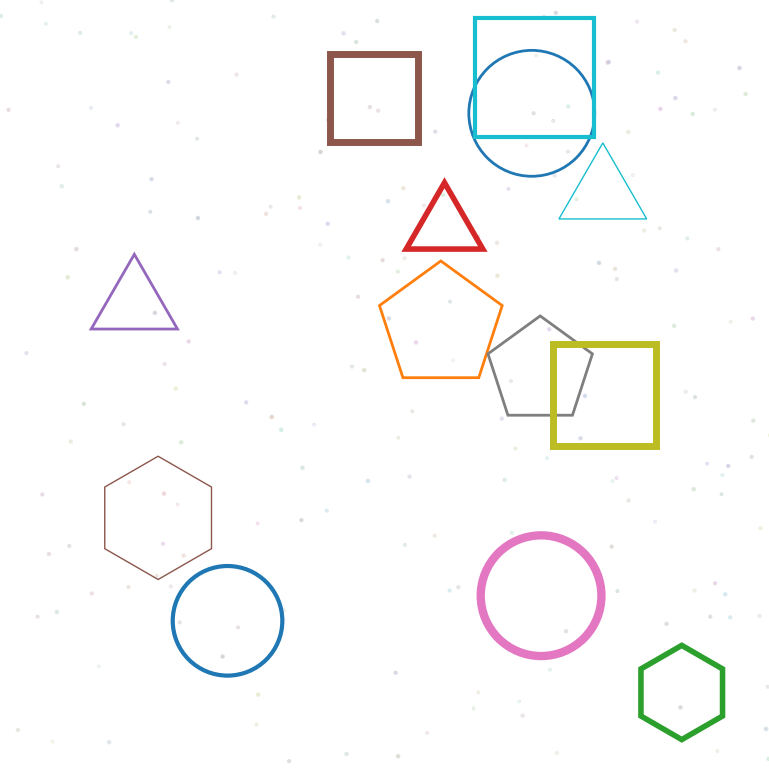[{"shape": "circle", "thickness": 1.5, "radius": 0.36, "center": [0.295, 0.194]}, {"shape": "circle", "thickness": 1, "radius": 0.41, "center": [0.691, 0.853]}, {"shape": "pentagon", "thickness": 1, "radius": 0.42, "center": [0.573, 0.577]}, {"shape": "hexagon", "thickness": 2, "radius": 0.31, "center": [0.885, 0.101]}, {"shape": "triangle", "thickness": 2, "radius": 0.29, "center": [0.577, 0.705]}, {"shape": "triangle", "thickness": 1, "radius": 0.32, "center": [0.174, 0.605]}, {"shape": "hexagon", "thickness": 0.5, "radius": 0.4, "center": [0.205, 0.327]}, {"shape": "square", "thickness": 2.5, "radius": 0.29, "center": [0.486, 0.872]}, {"shape": "circle", "thickness": 3, "radius": 0.39, "center": [0.703, 0.226]}, {"shape": "pentagon", "thickness": 1, "radius": 0.36, "center": [0.702, 0.518]}, {"shape": "square", "thickness": 2.5, "radius": 0.33, "center": [0.785, 0.487]}, {"shape": "triangle", "thickness": 0.5, "radius": 0.33, "center": [0.783, 0.749]}, {"shape": "square", "thickness": 1.5, "radius": 0.39, "center": [0.694, 0.9]}]